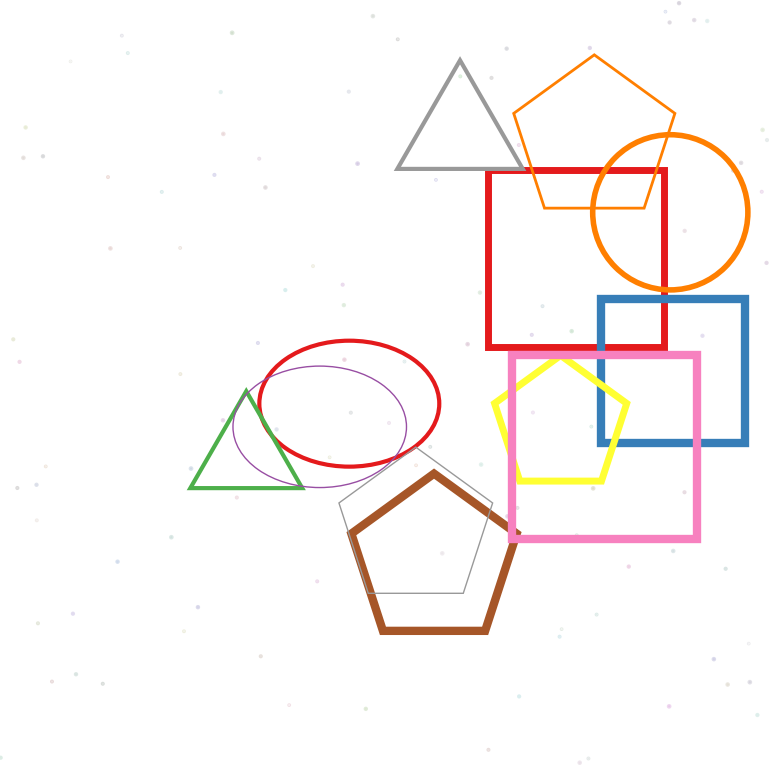[{"shape": "oval", "thickness": 1.5, "radius": 0.58, "center": [0.454, 0.476]}, {"shape": "square", "thickness": 2.5, "radius": 0.57, "center": [0.748, 0.664]}, {"shape": "square", "thickness": 3, "radius": 0.47, "center": [0.874, 0.518]}, {"shape": "triangle", "thickness": 1.5, "radius": 0.42, "center": [0.32, 0.408]}, {"shape": "oval", "thickness": 0.5, "radius": 0.56, "center": [0.415, 0.446]}, {"shape": "pentagon", "thickness": 1, "radius": 0.55, "center": [0.772, 0.819]}, {"shape": "circle", "thickness": 2, "radius": 0.5, "center": [0.871, 0.724]}, {"shape": "pentagon", "thickness": 2.5, "radius": 0.45, "center": [0.728, 0.448]}, {"shape": "pentagon", "thickness": 3, "radius": 0.56, "center": [0.564, 0.272]}, {"shape": "square", "thickness": 3, "radius": 0.6, "center": [0.785, 0.42]}, {"shape": "triangle", "thickness": 1.5, "radius": 0.47, "center": [0.597, 0.828]}, {"shape": "pentagon", "thickness": 0.5, "radius": 0.52, "center": [0.54, 0.314]}]